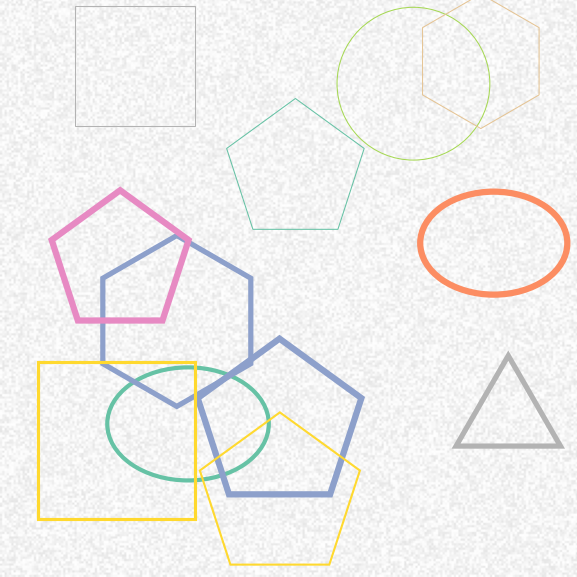[{"shape": "oval", "thickness": 2, "radius": 0.7, "center": [0.326, 0.265]}, {"shape": "pentagon", "thickness": 0.5, "radius": 0.63, "center": [0.512, 0.703]}, {"shape": "oval", "thickness": 3, "radius": 0.64, "center": [0.855, 0.578]}, {"shape": "pentagon", "thickness": 3, "radius": 0.75, "center": [0.484, 0.264]}, {"shape": "hexagon", "thickness": 2.5, "radius": 0.74, "center": [0.306, 0.443]}, {"shape": "pentagon", "thickness": 3, "radius": 0.62, "center": [0.208, 0.545]}, {"shape": "circle", "thickness": 0.5, "radius": 0.66, "center": [0.716, 0.854]}, {"shape": "pentagon", "thickness": 1, "radius": 0.73, "center": [0.485, 0.139]}, {"shape": "square", "thickness": 1.5, "radius": 0.68, "center": [0.202, 0.237]}, {"shape": "hexagon", "thickness": 0.5, "radius": 0.58, "center": [0.833, 0.893]}, {"shape": "square", "thickness": 0.5, "radius": 0.52, "center": [0.234, 0.884]}, {"shape": "triangle", "thickness": 2.5, "radius": 0.52, "center": [0.88, 0.279]}]